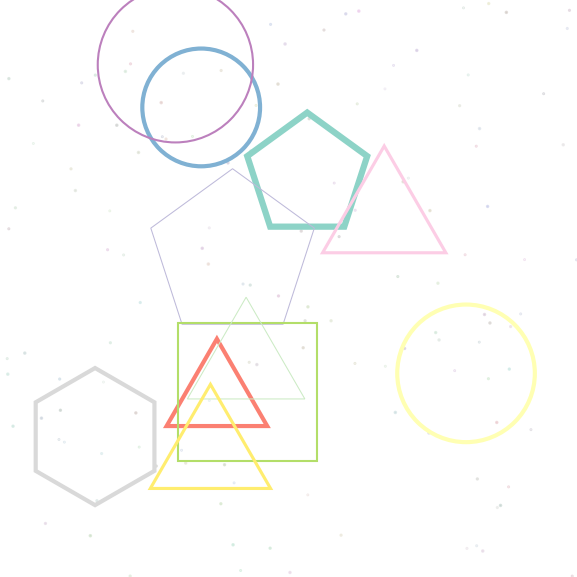[{"shape": "pentagon", "thickness": 3, "radius": 0.55, "center": [0.532, 0.695]}, {"shape": "circle", "thickness": 2, "radius": 0.6, "center": [0.807, 0.353]}, {"shape": "pentagon", "thickness": 0.5, "radius": 0.74, "center": [0.403, 0.558]}, {"shape": "triangle", "thickness": 2, "radius": 0.5, "center": [0.376, 0.312]}, {"shape": "circle", "thickness": 2, "radius": 0.51, "center": [0.348, 0.813]}, {"shape": "square", "thickness": 1, "radius": 0.6, "center": [0.429, 0.321]}, {"shape": "triangle", "thickness": 1.5, "radius": 0.62, "center": [0.665, 0.623]}, {"shape": "hexagon", "thickness": 2, "radius": 0.59, "center": [0.165, 0.243]}, {"shape": "circle", "thickness": 1, "radius": 0.67, "center": [0.304, 0.887]}, {"shape": "triangle", "thickness": 0.5, "radius": 0.59, "center": [0.426, 0.367]}, {"shape": "triangle", "thickness": 1.5, "radius": 0.6, "center": [0.364, 0.213]}]